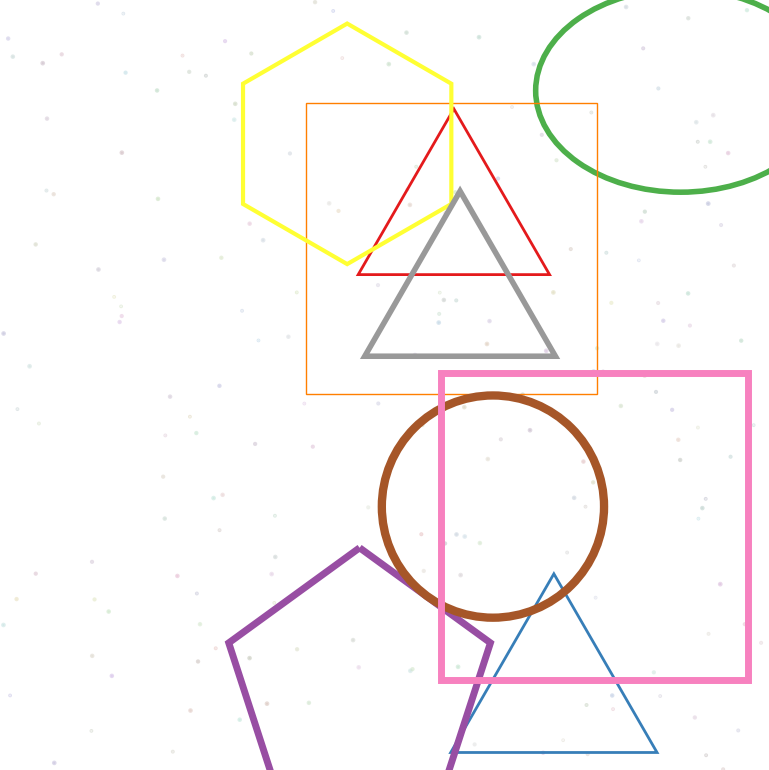[{"shape": "triangle", "thickness": 1, "radius": 0.72, "center": [0.589, 0.715]}, {"shape": "triangle", "thickness": 1, "radius": 0.77, "center": [0.719, 0.1]}, {"shape": "oval", "thickness": 2, "radius": 0.94, "center": [0.884, 0.882]}, {"shape": "pentagon", "thickness": 2.5, "radius": 0.89, "center": [0.467, 0.11]}, {"shape": "square", "thickness": 0.5, "radius": 0.95, "center": [0.586, 0.677]}, {"shape": "hexagon", "thickness": 1.5, "radius": 0.78, "center": [0.451, 0.813]}, {"shape": "circle", "thickness": 3, "radius": 0.72, "center": [0.64, 0.342]}, {"shape": "square", "thickness": 2.5, "radius": 1.0, "center": [0.773, 0.317]}, {"shape": "triangle", "thickness": 2, "radius": 0.71, "center": [0.598, 0.609]}]